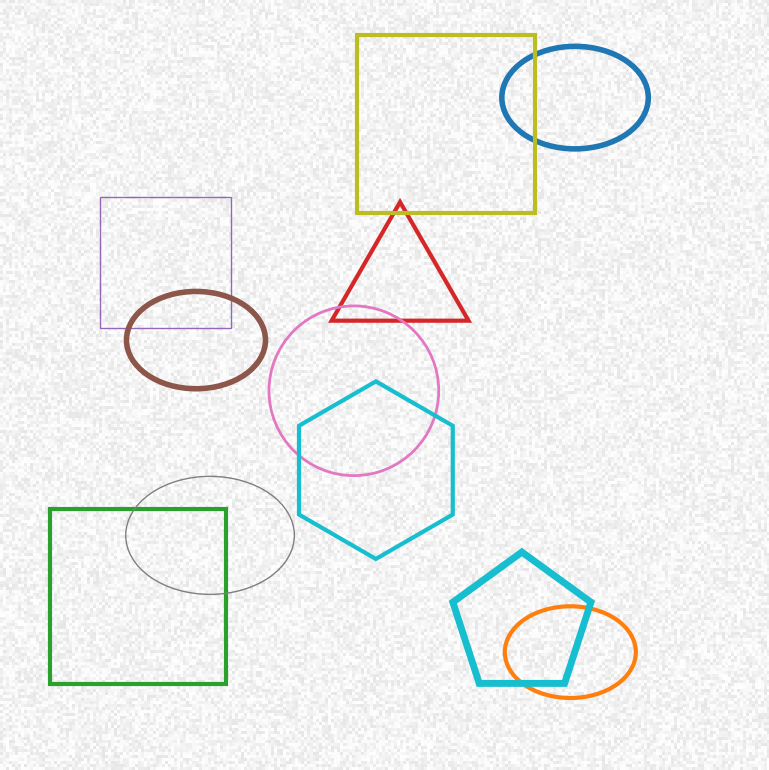[{"shape": "oval", "thickness": 2, "radius": 0.48, "center": [0.747, 0.873]}, {"shape": "oval", "thickness": 1.5, "radius": 0.43, "center": [0.741, 0.153]}, {"shape": "square", "thickness": 1.5, "radius": 0.57, "center": [0.179, 0.225]}, {"shape": "triangle", "thickness": 1.5, "radius": 0.51, "center": [0.52, 0.635]}, {"shape": "square", "thickness": 0.5, "radius": 0.43, "center": [0.215, 0.659]}, {"shape": "oval", "thickness": 2, "radius": 0.45, "center": [0.255, 0.558]}, {"shape": "circle", "thickness": 1, "radius": 0.55, "center": [0.46, 0.493]}, {"shape": "oval", "thickness": 0.5, "radius": 0.55, "center": [0.273, 0.305]}, {"shape": "square", "thickness": 1.5, "radius": 0.58, "center": [0.579, 0.839]}, {"shape": "hexagon", "thickness": 1.5, "radius": 0.58, "center": [0.488, 0.389]}, {"shape": "pentagon", "thickness": 2.5, "radius": 0.47, "center": [0.678, 0.189]}]